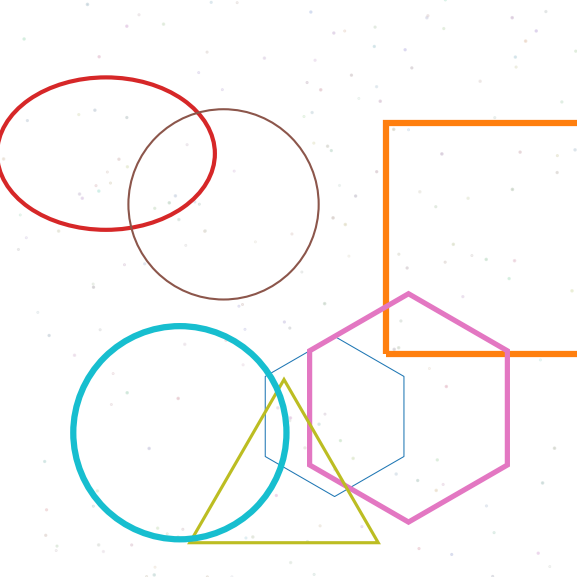[{"shape": "hexagon", "thickness": 0.5, "radius": 0.69, "center": [0.579, 0.278]}, {"shape": "square", "thickness": 3, "radius": 1.0, "center": [0.867, 0.586]}, {"shape": "oval", "thickness": 2, "radius": 0.94, "center": [0.184, 0.733]}, {"shape": "circle", "thickness": 1, "radius": 0.82, "center": [0.387, 0.645]}, {"shape": "hexagon", "thickness": 2.5, "radius": 0.99, "center": [0.707, 0.293]}, {"shape": "triangle", "thickness": 1.5, "radius": 0.94, "center": [0.492, 0.154]}, {"shape": "circle", "thickness": 3, "radius": 0.92, "center": [0.311, 0.25]}]